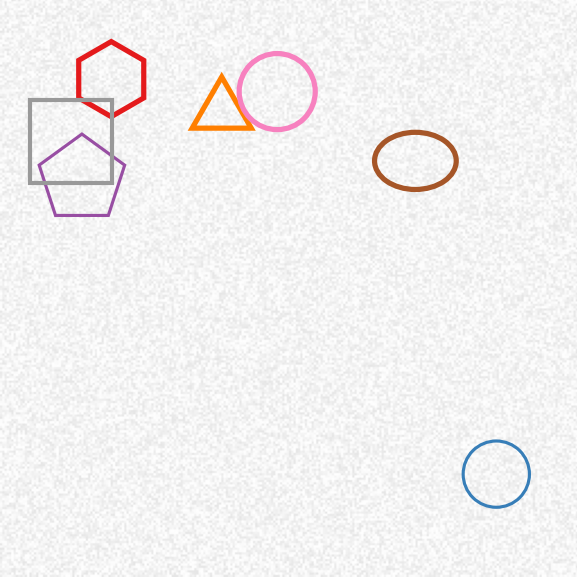[{"shape": "hexagon", "thickness": 2.5, "radius": 0.33, "center": [0.193, 0.862]}, {"shape": "circle", "thickness": 1.5, "radius": 0.29, "center": [0.859, 0.178]}, {"shape": "pentagon", "thickness": 1.5, "radius": 0.39, "center": [0.142, 0.689]}, {"shape": "triangle", "thickness": 2.5, "radius": 0.3, "center": [0.384, 0.807]}, {"shape": "oval", "thickness": 2.5, "radius": 0.35, "center": [0.719, 0.721]}, {"shape": "circle", "thickness": 2.5, "radius": 0.33, "center": [0.48, 0.841]}, {"shape": "square", "thickness": 2, "radius": 0.36, "center": [0.123, 0.754]}]